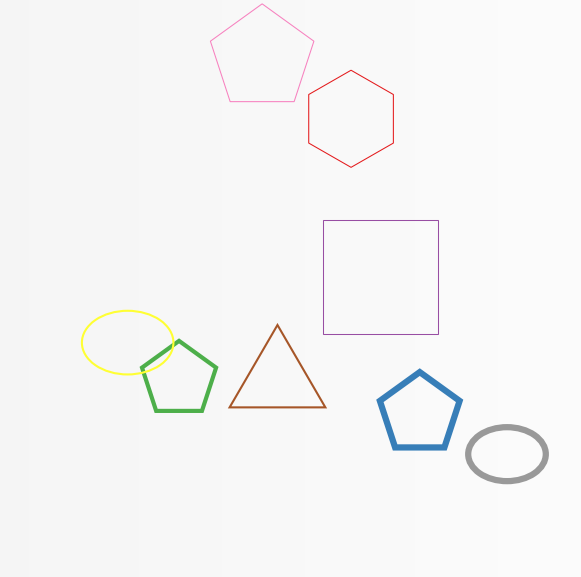[{"shape": "hexagon", "thickness": 0.5, "radius": 0.42, "center": [0.604, 0.793]}, {"shape": "pentagon", "thickness": 3, "radius": 0.36, "center": [0.722, 0.283]}, {"shape": "pentagon", "thickness": 2, "radius": 0.34, "center": [0.308, 0.342]}, {"shape": "square", "thickness": 0.5, "radius": 0.5, "center": [0.655, 0.519]}, {"shape": "oval", "thickness": 1, "radius": 0.39, "center": [0.22, 0.406]}, {"shape": "triangle", "thickness": 1, "radius": 0.48, "center": [0.477, 0.341]}, {"shape": "pentagon", "thickness": 0.5, "radius": 0.47, "center": [0.451, 0.899]}, {"shape": "oval", "thickness": 3, "radius": 0.33, "center": [0.872, 0.213]}]